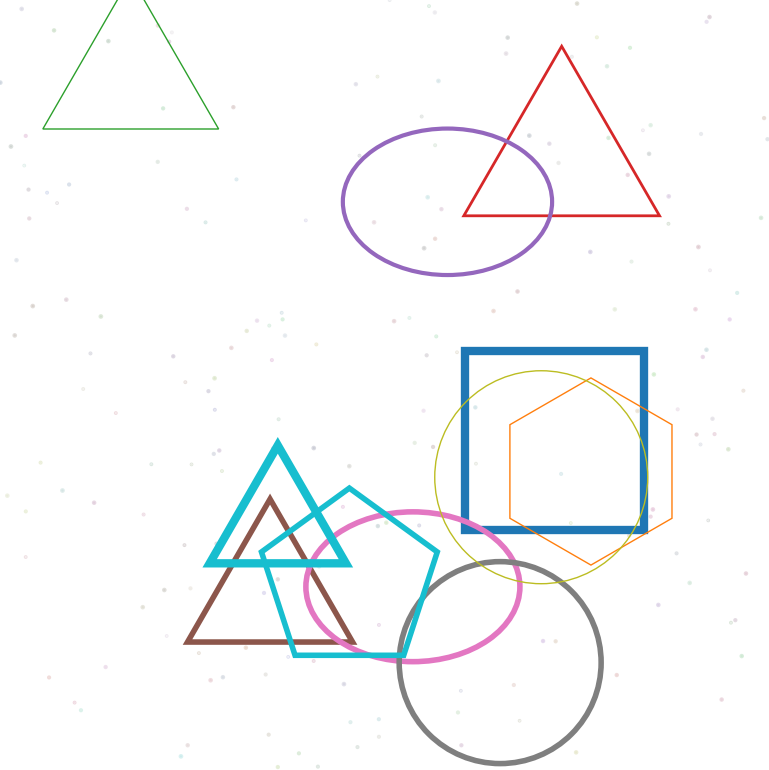[{"shape": "square", "thickness": 3, "radius": 0.58, "center": [0.72, 0.428]}, {"shape": "hexagon", "thickness": 0.5, "radius": 0.61, "center": [0.767, 0.388]}, {"shape": "triangle", "thickness": 0.5, "radius": 0.66, "center": [0.17, 0.898]}, {"shape": "triangle", "thickness": 1, "radius": 0.73, "center": [0.729, 0.793]}, {"shape": "oval", "thickness": 1.5, "radius": 0.68, "center": [0.581, 0.738]}, {"shape": "triangle", "thickness": 2, "radius": 0.62, "center": [0.351, 0.228]}, {"shape": "oval", "thickness": 2, "radius": 0.69, "center": [0.536, 0.238]}, {"shape": "circle", "thickness": 2, "radius": 0.66, "center": [0.65, 0.139]}, {"shape": "circle", "thickness": 0.5, "radius": 0.69, "center": [0.703, 0.38]}, {"shape": "pentagon", "thickness": 2, "radius": 0.6, "center": [0.454, 0.246]}, {"shape": "triangle", "thickness": 3, "radius": 0.51, "center": [0.361, 0.319]}]